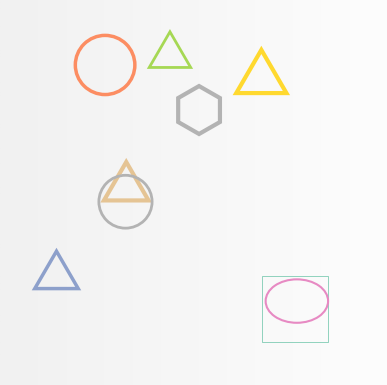[{"shape": "square", "thickness": 0.5, "radius": 0.43, "center": [0.761, 0.197]}, {"shape": "circle", "thickness": 2.5, "radius": 0.38, "center": [0.271, 0.831]}, {"shape": "triangle", "thickness": 2.5, "radius": 0.32, "center": [0.146, 0.283]}, {"shape": "oval", "thickness": 1.5, "radius": 0.4, "center": [0.766, 0.218]}, {"shape": "triangle", "thickness": 2, "radius": 0.31, "center": [0.439, 0.856]}, {"shape": "triangle", "thickness": 3, "radius": 0.37, "center": [0.674, 0.796]}, {"shape": "triangle", "thickness": 3, "radius": 0.33, "center": [0.326, 0.513]}, {"shape": "circle", "thickness": 2, "radius": 0.34, "center": [0.324, 0.476]}, {"shape": "hexagon", "thickness": 3, "radius": 0.31, "center": [0.514, 0.714]}]